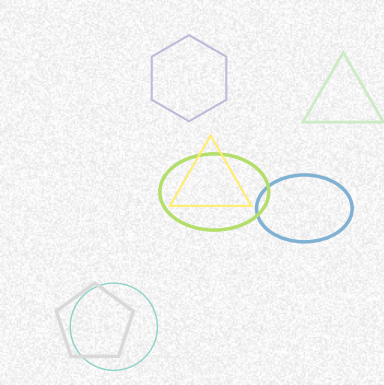[{"shape": "circle", "thickness": 1, "radius": 0.57, "center": [0.296, 0.151]}, {"shape": "hexagon", "thickness": 1.5, "radius": 0.56, "center": [0.491, 0.797]}, {"shape": "oval", "thickness": 2.5, "radius": 0.62, "center": [0.791, 0.459]}, {"shape": "oval", "thickness": 2.5, "radius": 0.71, "center": [0.557, 0.501]}, {"shape": "pentagon", "thickness": 2.5, "radius": 0.53, "center": [0.246, 0.159]}, {"shape": "triangle", "thickness": 2, "radius": 0.6, "center": [0.892, 0.743]}, {"shape": "triangle", "thickness": 1.5, "radius": 0.61, "center": [0.547, 0.526]}]